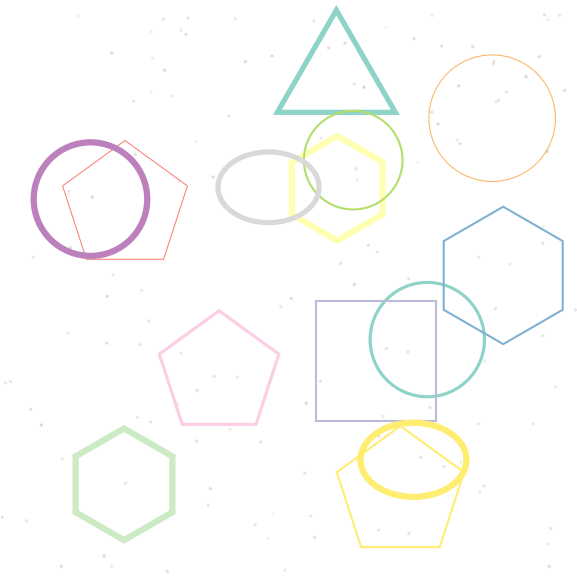[{"shape": "triangle", "thickness": 2.5, "radius": 0.59, "center": [0.582, 0.864]}, {"shape": "circle", "thickness": 1.5, "radius": 0.5, "center": [0.74, 0.411]}, {"shape": "hexagon", "thickness": 3, "radius": 0.45, "center": [0.584, 0.673]}, {"shape": "square", "thickness": 1, "radius": 0.52, "center": [0.652, 0.373]}, {"shape": "pentagon", "thickness": 0.5, "radius": 0.57, "center": [0.216, 0.642]}, {"shape": "hexagon", "thickness": 1, "radius": 0.59, "center": [0.871, 0.522]}, {"shape": "circle", "thickness": 0.5, "radius": 0.55, "center": [0.852, 0.794]}, {"shape": "circle", "thickness": 1, "radius": 0.43, "center": [0.612, 0.722]}, {"shape": "pentagon", "thickness": 1.5, "radius": 0.54, "center": [0.379, 0.352]}, {"shape": "oval", "thickness": 2.5, "radius": 0.44, "center": [0.465, 0.675]}, {"shape": "circle", "thickness": 3, "radius": 0.49, "center": [0.157, 0.654]}, {"shape": "hexagon", "thickness": 3, "radius": 0.48, "center": [0.215, 0.161]}, {"shape": "pentagon", "thickness": 1, "radius": 0.58, "center": [0.693, 0.146]}, {"shape": "oval", "thickness": 3, "radius": 0.46, "center": [0.716, 0.203]}]